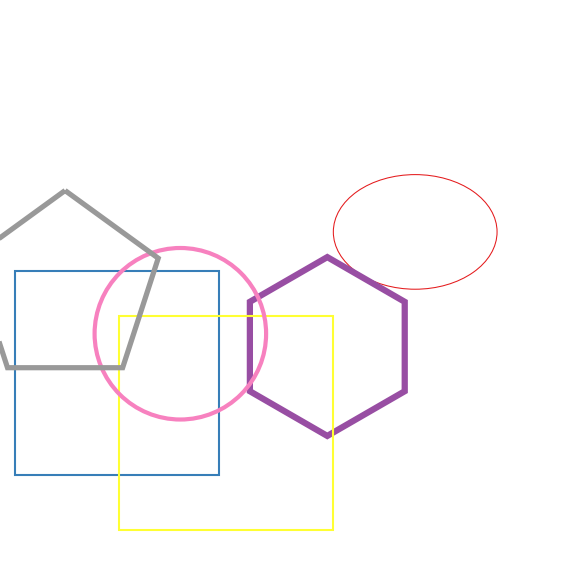[{"shape": "oval", "thickness": 0.5, "radius": 0.71, "center": [0.719, 0.598]}, {"shape": "square", "thickness": 1, "radius": 0.88, "center": [0.203, 0.353]}, {"shape": "hexagon", "thickness": 3, "radius": 0.77, "center": [0.567, 0.399]}, {"shape": "square", "thickness": 1, "radius": 0.93, "center": [0.391, 0.267]}, {"shape": "circle", "thickness": 2, "radius": 0.74, "center": [0.312, 0.421]}, {"shape": "pentagon", "thickness": 2.5, "radius": 0.85, "center": [0.113, 0.5]}]